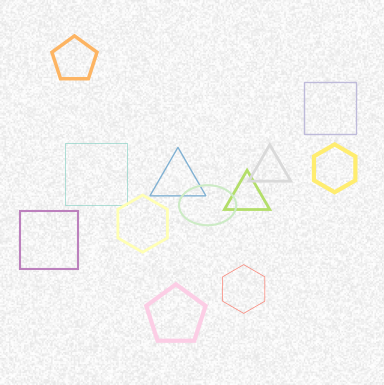[{"shape": "square", "thickness": 0.5, "radius": 0.4, "center": [0.249, 0.548]}, {"shape": "hexagon", "thickness": 2, "radius": 0.37, "center": [0.371, 0.419]}, {"shape": "square", "thickness": 1, "radius": 0.34, "center": [0.857, 0.719]}, {"shape": "hexagon", "thickness": 0.5, "radius": 0.32, "center": [0.633, 0.249]}, {"shape": "triangle", "thickness": 1, "radius": 0.42, "center": [0.462, 0.533]}, {"shape": "pentagon", "thickness": 2.5, "radius": 0.31, "center": [0.193, 0.845]}, {"shape": "triangle", "thickness": 2, "radius": 0.34, "center": [0.642, 0.49]}, {"shape": "pentagon", "thickness": 3, "radius": 0.41, "center": [0.457, 0.181]}, {"shape": "triangle", "thickness": 2, "radius": 0.32, "center": [0.701, 0.561]}, {"shape": "square", "thickness": 1.5, "radius": 0.38, "center": [0.127, 0.376]}, {"shape": "oval", "thickness": 1.5, "radius": 0.37, "center": [0.539, 0.467]}, {"shape": "hexagon", "thickness": 3, "radius": 0.31, "center": [0.869, 0.563]}]